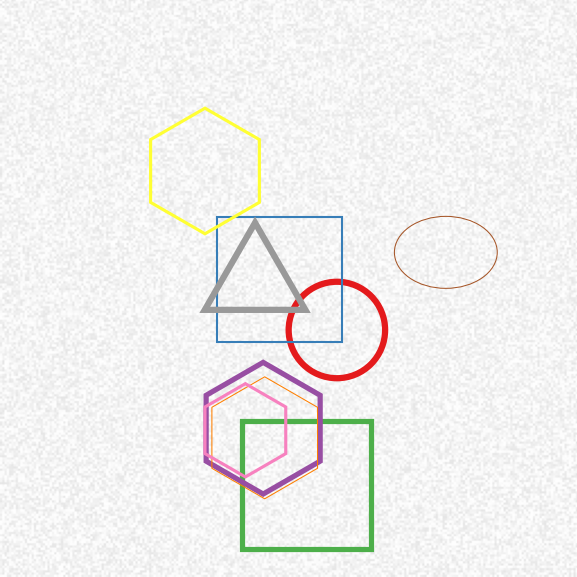[{"shape": "circle", "thickness": 3, "radius": 0.42, "center": [0.583, 0.428]}, {"shape": "square", "thickness": 1, "radius": 0.54, "center": [0.484, 0.515]}, {"shape": "square", "thickness": 2.5, "radius": 0.56, "center": [0.531, 0.159]}, {"shape": "hexagon", "thickness": 2.5, "radius": 0.57, "center": [0.456, 0.258]}, {"shape": "hexagon", "thickness": 0.5, "radius": 0.53, "center": [0.458, 0.241]}, {"shape": "hexagon", "thickness": 1.5, "radius": 0.54, "center": [0.355, 0.703]}, {"shape": "oval", "thickness": 0.5, "radius": 0.45, "center": [0.772, 0.562]}, {"shape": "hexagon", "thickness": 1.5, "radius": 0.4, "center": [0.425, 0.254]}, {"shape": "triangle", "thickness": 3, "radius": 0.5, "center": [0.442, 0.513]}]